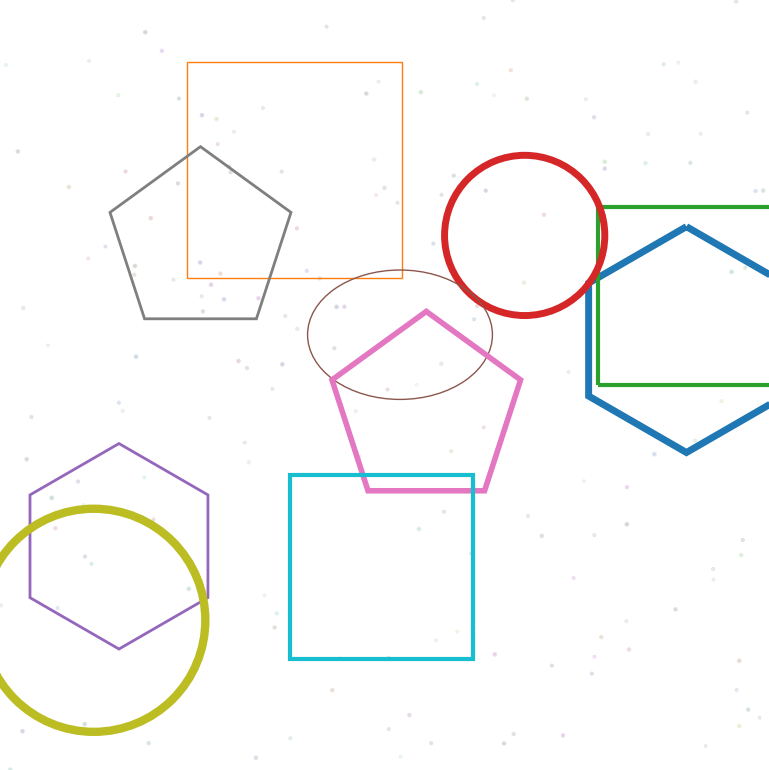[{"shape": "hexagon", "thickness": 2.5, "radius": 0.73, "center": [0.891, 0.559]}, {"shape": "square", "thickness": 0.5, "radius": 0.7, "center": [0.382, 0.779]}, {"shape": "square", "thickness": 1.5, "radius": 0.58, "center": [0.892, 0.616]}, {"shape": "circle", "thickness": 2.5, "radius": 0.52, "center": [0.681, 0.694]}, {"shape": "hexagon", "thickness": 1, "radius": 0.67, "center": [0.155, 0.291]}, {"shape": "oval", "thickness": 0.5, "radius": 0.6, "center": [0.519, 0.565]}, {"shape": "pentagon", "thickness": 2, "radius": 0.64, "center": [0.554, 0.467]}, {"shape": "pentagon", "thickness": 1, "radius": 0.62, "center": [0.26, 0.686]}, {"shape": "circle", "thickness": 3, "radius": 0.72, "center": [0.122, 0.194]}, {"shape": "square", "thickness": 1.5, "radius": 0.6, "center": [0.495, 0.264]}]